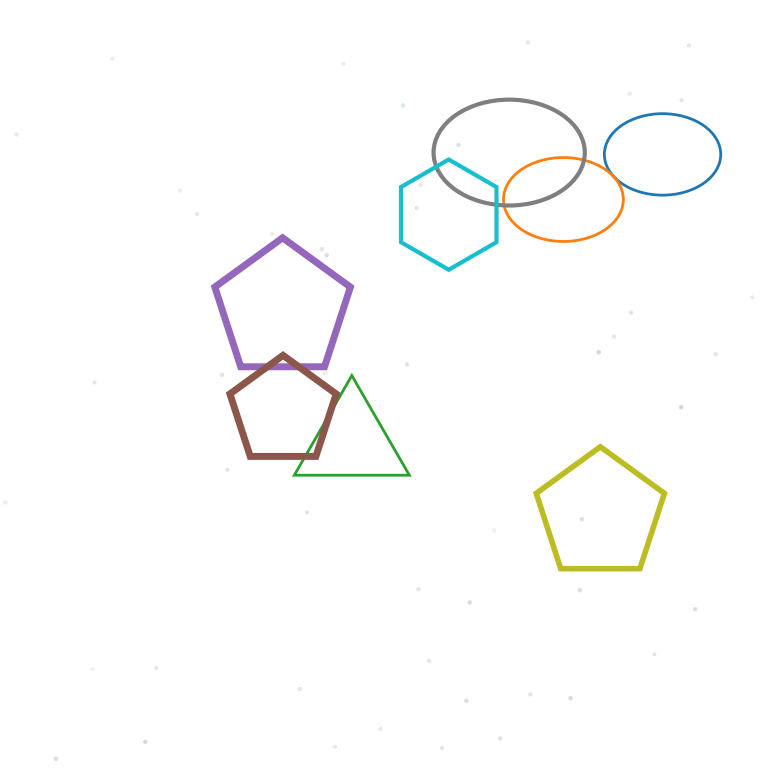[{"shape": "oval", "thickness": 1, "radius": 0.38, "center": [0.86, 0.799]}, {"shape": "oval", "thickness": 1, "radius": 0.39, "center": [0.732, 0.741]}, {"shape": "triangle", "thickness": 1, "radius": 0.43, "center": [0.457, 0.426]}, {"shape": "pentagon", "thickness": 2.5, "radius": 0.46, "center": [0.367, 0.599]}, {"shape": "pentagon", "thickness": 2.5, "radius": 0.36, "center": [0.368, 0.466]}, {"shape": "oval", "thickness": 1.5, "radius": 0.49, "center": [0.661, 0.802]}, {"shape": "pentagon", "thickness": 2, "radius": 0.44, "center": [0.78, 0.332]}, {"shape": "hexagon", "thickness": 1.5, "radius": 0.36, "center": [0.583, 0.721]}]